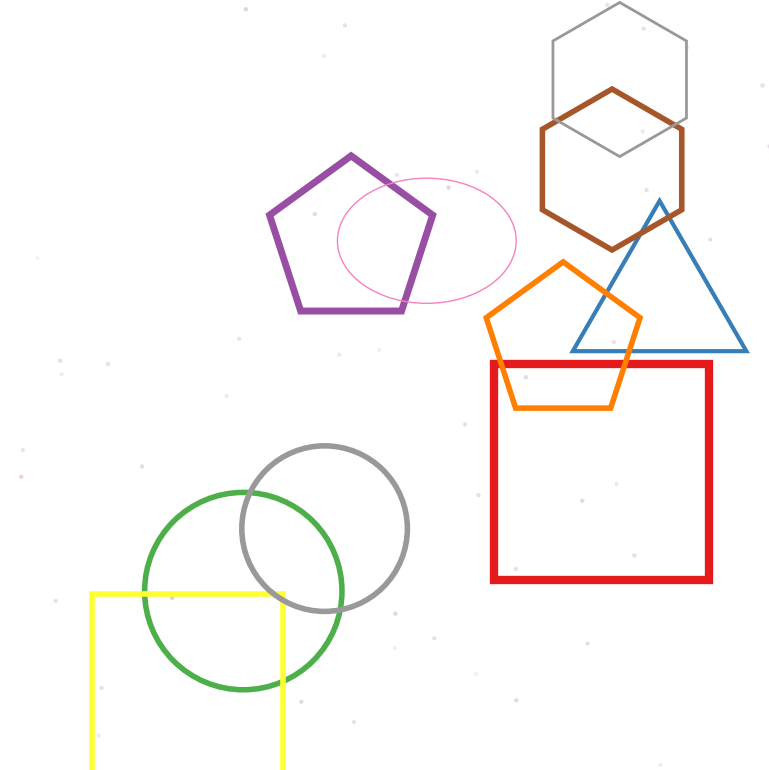[{"shape": "square", "thickness": 3, "radius": 0.7, "center": [0.781, 0.387]}, {"shape": "triangle", "thickness": 1.5, "radius": 0.65, "center": [0.857, 0.609]}, {"shape": "circle", "thickness": 2, "radius": 0.64, "center": [0.316, 0.232]}, {"shape": "pentagon", "thickness": 2.5, "radius": 0.56, "center": [0.456, 0.686]}, {"shape": "pentagon", "thickness": 2, "radius": 0.52, "center": [0.731, 0.555]}, {"shape": "square", "thickness": 2, "radius": 0.62, "center": [0.244, 0.104]}, {"shape": "hexagon", "thickness": 2, "radius": 0.52, "center": [0.795, 0.78]}, {"shape": "oval", "thickness": 0.5, "radius": 0.58, "center": [0.554, 0.687]}, {"shape": "hexagon", "thickness": 1, "radius": 0.5, "center": [0.805, 0.897]}, {"shape": "circle", "thickness": 2, "radius": 0.54, "center": [0.422, 0.313]}]